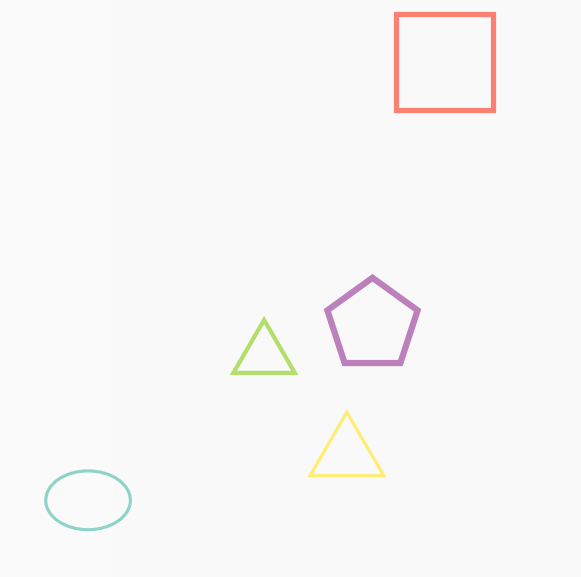[{"shape": "oval", "thickness": 1.5, "radius": 0.36, "center": [0.152, 0.133]}, {"shape": "square", "thickness": 2.5, "radius": 0.42, "center": [0.765, 0.892]}, {"shape": "triangle", "thickness": 2, "radius": 0.31, "center": [0.454, 0.384]}, {"shape": "pentagon", "thickness": 3, "radius": 0.41, "center": [0.641, 0.436]}, {"shape": "triangle", "thickness": 1.5, "radius": 0.37, "center": [0.597, 0.212]}]